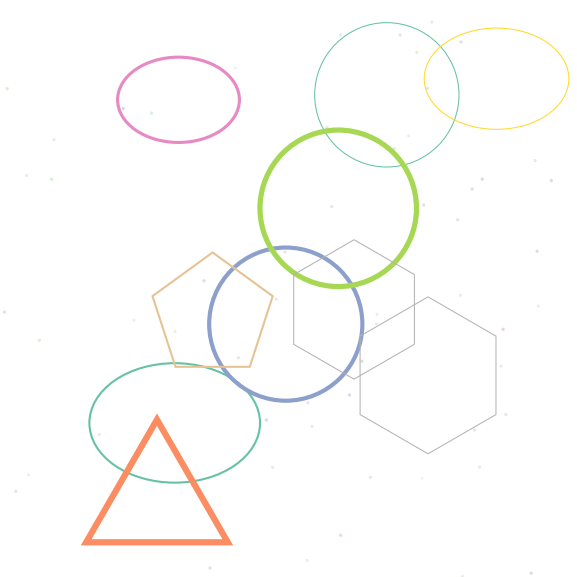[{"shape": "circle", "thickness": 0.5, "radius": 0.62, "center": [0.67, 0.835]}, {"shape": "oval", "thickness": 1, "radius": 0.74, "center": [0.303, 0.267]}, {"shape": "triangle", "thickness": 3, "radius": 0.71, "center": [0.272, 0.131]}, {"shape": "circle", "thickness": 2, "radius": 0.66, "center": [0.495, 0.438]}, {"shape": "oval", "thickness": 1.5, "radius": 0.53, "center": [0.309, 0.826]}, {"shape": "circle", "thickness": 2.5, "radius": 0.68, "center": [0.586, 0.638]}, {"shape": "oval", "thickness": 0.5, "radius": 0.63, "center": [0.86, 0.863]}, {"shape": "pentagon", "thickness": 1, "radius": 0.55, "center": [0.368, 0.453]}, {"shape": "hexagon", "thickness": 0.5, "radius": 0.6, "center": [0.613, 0.463]}, {"shape": "hexagon", "thickness": 0.5, "radius": 0.68, "center": [0.741, 0.349]}]